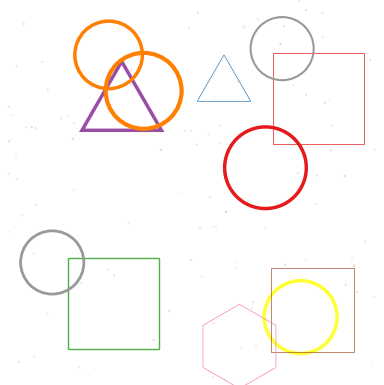[{"shape": "square", "thickness": 0.5, "radius": 0.59, "center": [0.828, 0.743]}, {"shape": "circle", "thickness": 2.5, "radius": 0.53, "center": [0.69, 0.564]}, {"shape": "triangle", "thickness": 0.5, "radius": 0.4, "center": [0.582, 0.777]}, {"shape": "square", "thickness": 1, "radius": 0.59, "center": [0.294, 0.212]}, {"shape": "triangle", "thickness": 2.5, "radius": 0.6, "center": [0.316, 0.721]}, {"shape": "circle", "thickness": 2.5, "radius": 0.44, "center": [0.282, 0.857]}, {"shape": "circle", "thickness": 3, "radius": 0.49, "center": [0.373, 0.764]}, {"shape": "circle", "thickness": 2.5, "radius": 0.47, "center": [0.781, 0.176]}, {"shape": "square", "thickness": 0.5, "radius": 0.54, "center": [0.811, 0.195]}, {"shape": "hexagon", "thickness": 0.5, "radius": 0.55, "center": [0.622, 0.1]}, {"shape": "circle", "thickness": 1.5, "radius": 0.41, "center": [0.733, 0.874]}, {"shape": "circle", "thickness": 2, "radius": 0.41, "center": [0.136, 0.318]}]